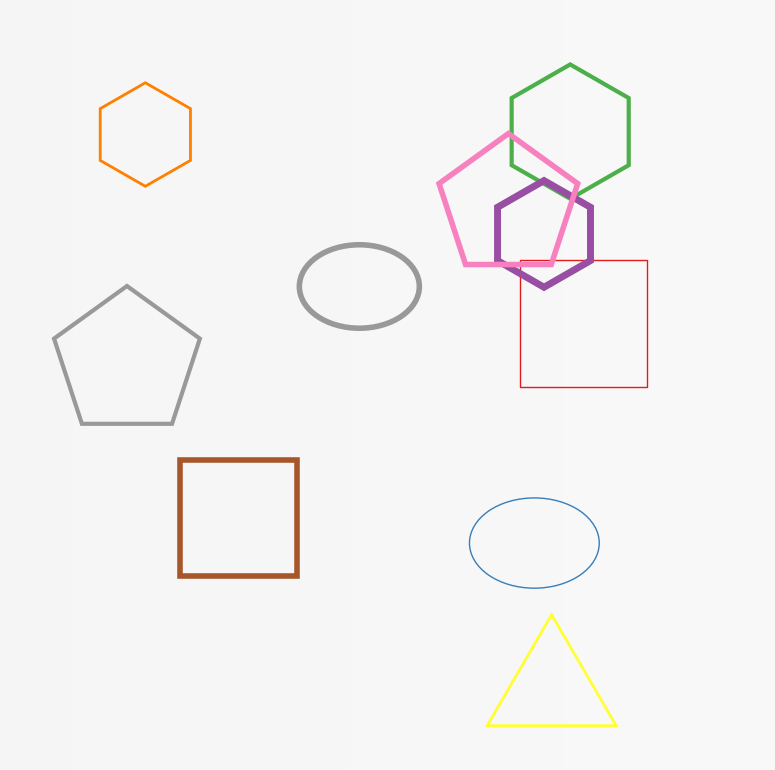[{"shape": "square", "thickness": 0.5, "radius": 0.41, "center": [0.753, 0.58]}, {"shape": "oval", "thickness": 0.5, "radius": 0.42, "center": [0.689, 0.295]}, {"shape": "hexagon", "thickness": 1.5, "radius": 0.44, "center": [0.736, 0.829]}, {"shape": "hexagon", "thickness": 2.5, "radius": 0.35, "center": [0.702, 0.696]}, {"shape": "hexagon", "thickness": 1, "radius": 0.34, "center": [0.188, 0.825]}, {"shape": "triangle", "thickness": 1, "radius": 0.48, "center": [0.712, 0.106]}, {"shape": "square", "thickness": 2, "radius": 0.38, "center": [0.308, 0.327]}, {"shape": "pentagon", "thickness": 2, "radius": 0.47, "center": [0.656, 0.733]}, {"shape": "oval", "thickness": 2, "radius": 0.39, "center": [0.464, 0.628]}, {"shape": "pentagon", "thickness": 1.5, "radius": 0.49, "center": [0.164, 0.53]}]